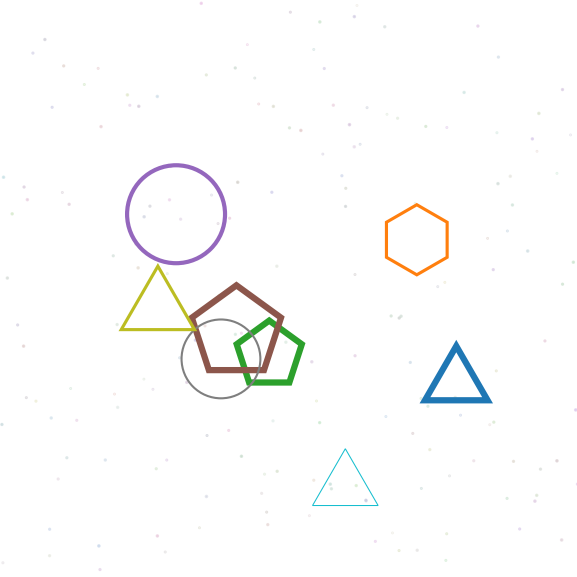[{"shape": "triangle", "thickness": 3, "radius": 0.31, "center": [0.79, 0.337]}, {"shape": "hexagon", "thickness": 1.5, "radius": 0.3, "center": [0.722, 0.584]}, {"shape": "pentagon", "thickness": 3, "radius": 0.3, "center": [0.466, 0.385]}, {"shape": "circle", "thickness": 2, "radius": 0.42, "center": [0.305, 0.628]}, {"shape": "pentagon", "thickness": 3, "radius": 0.41, "center": [0.409, 0.424]}, {"shape": "circle", "thickness": 1, "radius": 0.34, "center": [0.383, 0.378]}, {"shape": "triangle", "thickness": 1.5, "radius": 0.37, "center": [0.273, 0.465]}, {"shape": "triangle", "thickness": 0.5, "radius": 0.33, "center": [0.598, 0.157]}]